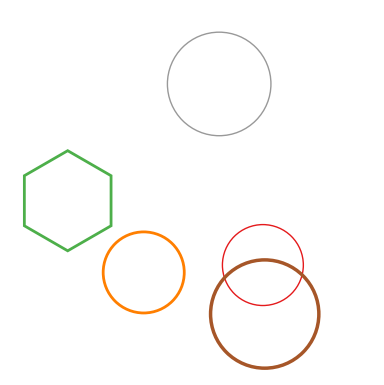[{"shape": "circle", "thickness": 1, "radius": 0.53, "center": [0.683, 0.312]}, {"shape": "hexagon", "thickness": 2, "radius": 0.65, "center": [0.176, 0.479]}, {"shape": "circle", "thickness": 2, "radius": 0.53, "center": [0.373, 0.292]}, {"shape": "circle", "thickness": 2.5, "radius": 0.7, "center": [0.688, 0.184]}, {"shape": "circle", "thickness": 1, "radius": 0.67, "center": [0.569, 0.782]}]